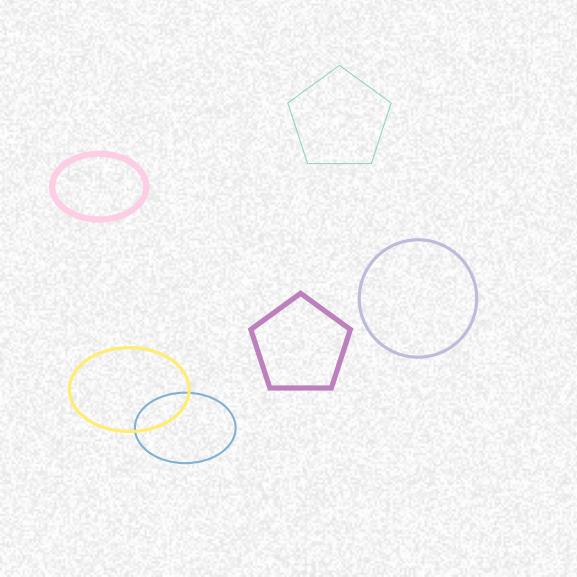[{"shape": "pentagon", "thickness": 0.5, "radius": 0.47, "center": [0.588, 0.792]}, {"shape": "circle", "thickness": 1.5, "radius": 0.51, "center": [0.724, 0.482]}, {"shape": "oval", "thickness": 1, "radius": 0.44, "center": [0.321, 0.258]}, {"shape": "oval", "thickness": 3, "radius": 0.41, "center": [0.172, 0.676]}, {"shape": "pentagon", "thickness": 2.5, "radius": 0.45, "center": [0.521, 0.401]}, {"shape": "oval", "thickness": 1.5, "radius": 0.52, "center": [0.224, 0.325]}]